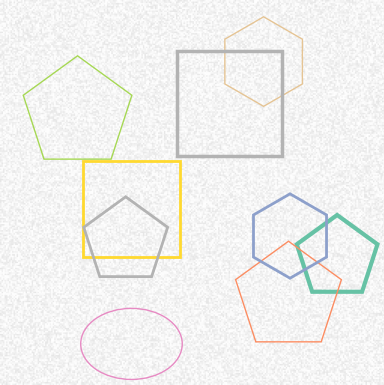[{"shape": "pentagon", "thickness": 3, "radius": 0.55, "center": [0.876, 0.331]}, {"shape": "pentagon", "thickness": 1, "radius": 0.72, "center": [0.749, 0.229]}, {"shape": "hexagon", "thickness": 2, "radius": 0.55, "center": [0.753, 0.387]}, {"shape": "oval", "thickness": 1, "radius": 0.66, "center": [0.342, 0.107]}, {"shape": "pentagon", "thickness": 1, "radius": 0.74, "center": [0.201, 0.707]}, {"shape": "square", "thickness": 2, "radius": 0.63, "center": [0.341, 0.457]}, {"shape": "hexagon", "thickness": 1, "radius": 0.58, "center": [0.685, 0.84]}, {"shape": "pentagon", "thickness": 2, "radius": 0.57, "center": [0.327, 0.374]}, {"shape": "square", "thickness": 2.5, "radius": 0.68, "center": [0.596, 0.732]}]